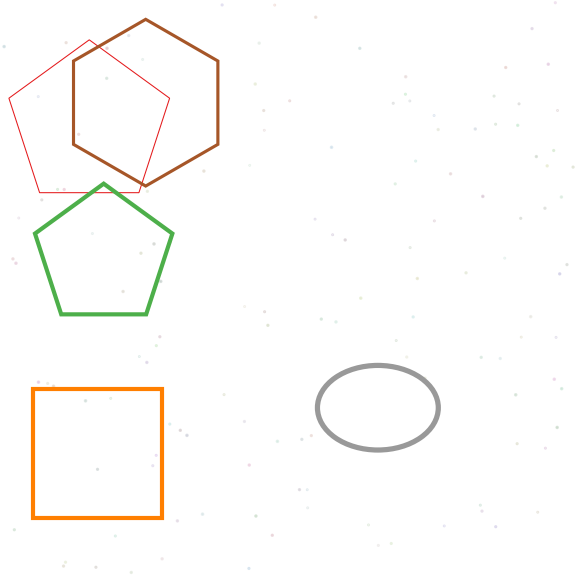[{"shape": "pentagon", "thickness": 0.5, "radius": 0.73, "center": [0.155, 0.784]}, {"shape": "pentagon", "thickness": 2, "radius": 0.63, "center": [0.18, 0.556]}, {"shape": "square", "thickness": 2, "radius": 0.56, "center": [0.169, 0.214]}, {"shape": "hexagon", "thickness": 1.5, "radius": 0.72, "center": [0.252, 0.821]}, {"shape": "oval", "thickness": 2.5, "radius": 0.52, "center": [0.654, 0.293]}]